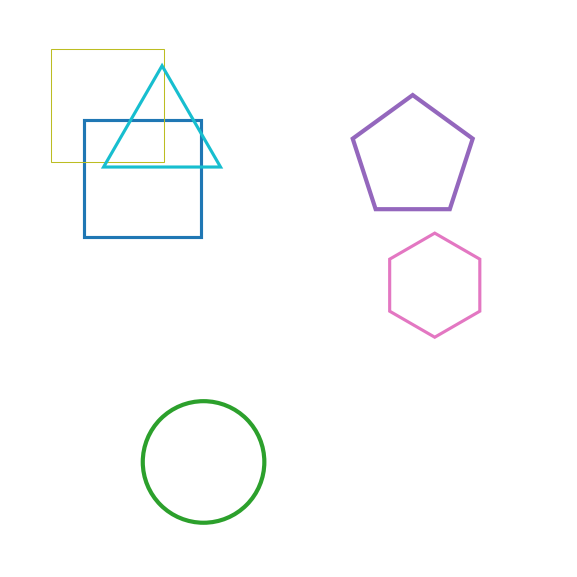[{"shape": "square", "thickness": 1.5, "radius": 0.51, "center": [0.247, 0.691]}, {"shape": "circle", "thickness": 2, "radius": 0.53, "center": [0.352, 0.199]}, {"shape": "pentagon", "thickness": 2, "radius": 0.55, "center": [0.715, 0.725]}, {"shape": "hexagon", "thickness": 1.5, "radius": 0.45, "center": [0.753, 0.505]}, {"shape": "square", "thickness": 0.5, "radius": 0.49, "center": [0.187, 0.816]}, {"shape": "triangle", "thickness": 1.5, "radius": 0.58, "center": [0.281, 0.768]}]